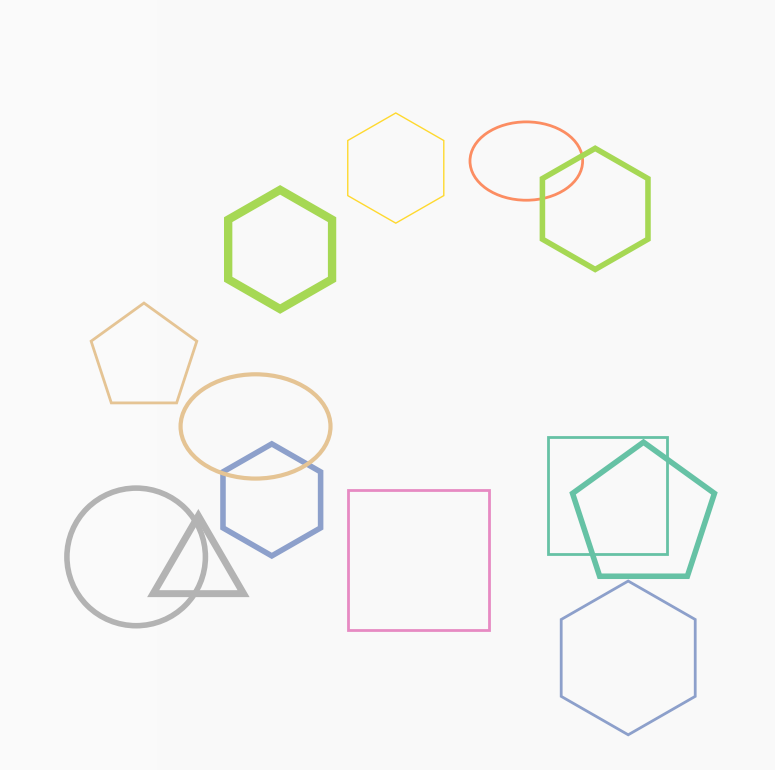[{"shape": "pentagon", "thickness": 2, "radius": 0.48, "center": [0.83, 0.329]}, {"shape": "square", "thickness": 1, "radius": 0.38, "center": [0.784, 0.357]}, {"shape": "oval", "thickness": 1, "radius": 0.36, "center": [0.679, 0.791]}, {"shape": "hexagon", "thickness": 2, "radius": 0.36, "center": [0.351, 0.351]}, {"shape": "hexagon", "thickness": 1, "radius": 0.5, "center": [0.811, 0.146]}, {"shape": "square", "thickness": 1, "radius": 0.45, "center": [0.54, 0.273]}, {"shape": "hexagon", "thickness": 3, "radius": 0.39, "center": [0.361, 0.676]}, {"shape": "hexagon", "thickness": 2, "radius": 0.39, "center": [0.768, 0.729]}, {"shape": "hexagon", "thickness": 0.5, "radius": 0.36, "center": [0.511, 0.782]}, {"shape": "oval", "thickness": 1.5, "radius": 0.48, "center": [0.33, 0.446]}, {"shape": "pentagon", "thickness": 1, "radius": 0.36, "center": [0.186, 0.535]}, {"shape": "triangle", "thickness": 2.5, "radius": 0.34, "center": [0.256, 0.263]}, {"shape": "circle", "thickness": 2, "radius": 0.45, "center": [0.176, 0.277]}]